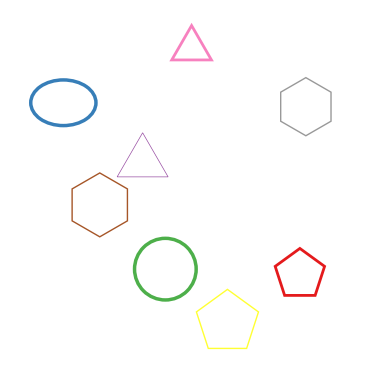[{"shape": "pentagon", "thickness": 2, "radius": 0.34, "center": [0.779, 0.287]}, {"shape": "oval", "thickness": 2.5, "radius": 0.42, "center": [0.165, 0.733]}, {"shape": "circle", "thickness": 2.5, "radius": 0.4, "center": [0.429, 0.301]}, {"shape": "triangle", "thickness": 0.5, "radius": 0.38, "center": [0.37, 0.579]}, {"shape": "pentagon", "thickness": 1, "radius": 0.42, "center": [0.591, 0.164]}, {"shape": "hexagon", "thickness": 1, "radius": 0.41, "center": [0.259, 0.468]}, {"shape": "triangle", "thickness": 2, "radius": 0.3, "center": [0.498, 0.874]}, {"shape": "hexagon", "thickness": 1, "radius": 0.38, "center": [0.794, 0.723]}]